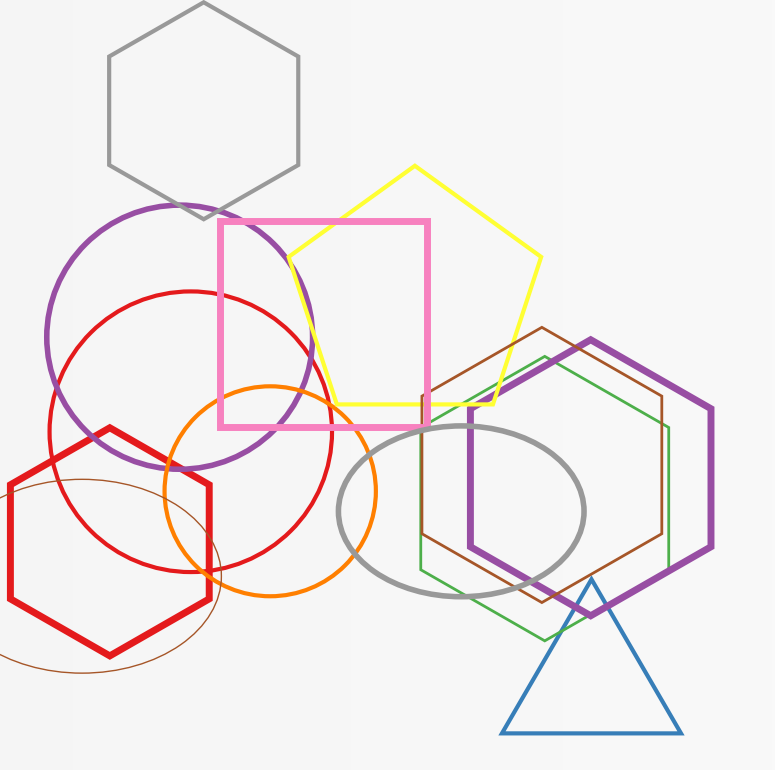[{"shape": "circle", "thickness": 1.5, "radius": 0.91, "center": [0.246, 0.439]}, {"shape": "hexagon", "thickness": 2.5, "radius": 0.74, "center": [0.142, 0.296]}, {"shape": "triangle", "thickness": 1.5, "radius": 0.67, "center": [0.763, 0.114]}, {"shape": "hexagon", "thickness": 1, "radius": 0.92, "center": [0.703, 0.352]}, {"shape": "circle", "thickness": 2, "radius": 0.86, "center": [0.232, 0.562]}, {"shape": "hexagon", "thickness": 2.5, "radius": 0.9, "center": [0.762, 0.38]}, {"shape": "circle", "thickness": 1.5, "radius": 0.68, "center": [0.349, 0.362]}, {"shape": "pentagon", "thickness": 1.5, "radius": 0.86, "center": [0.535, 0.613]}, {"shape": "hexagon", "thickness": 1, "radius": 0.89, "center": [0.699, 0.396]}, {"shape": "oval", "thickness": 0.5, "radius": 0.9, "center": [0.106, 0.252]}, {"shape": "square", "thickness": 2.5, "radius": 0.67, "center": [0.417, 0.579]}, {"shape": "hexagon", "thickness": 1.5, "radius": 0.7, "center": [0.263, 0.856]}, {"shape": "oval", "thickness": 2, "radius": 0.79, "center": [0.595, 0.336]}]